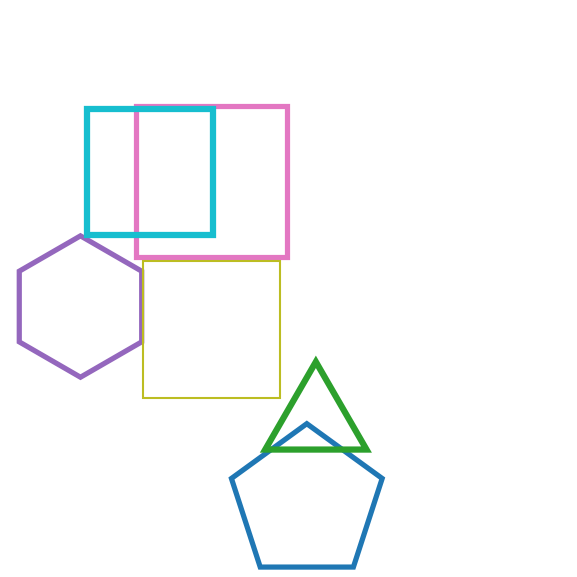[{"shape": "pentagon", "thickness": 2.5, "radius": 0.69, "center": [0.531, 0.128]}, {"shape": "triangle", "thickness": 3, "radius": 0.51, "center": [0.547, 0.271]}, {"shape": "hexagon", "thickness": 2.5, "radius": 0.61, "center": [0.139, 0.468]}, {"shape": "square", "thickness": 2.5, "radius": 0.65, "center": [0.366, 0.685]}, {"shape": "square", "thickness": 1, "radius": 0.59, "center": [0.366, 0.429]}, {"shape": "square", "thickness": 3, "radius": 0.55, "center": [0.26, 0.701]}]